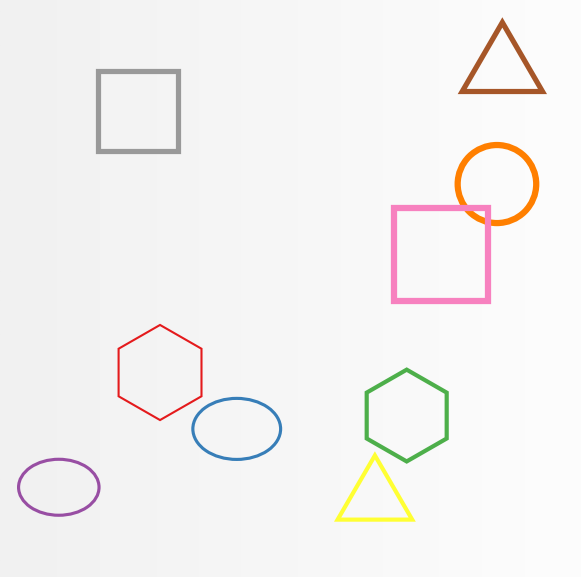[{"shape": "hexagon", "thickness": 1, "radius": 0.41, "center": [0.275, 0.354]}, {"shape": "oval", "thickness": 1.5, "radius": 0.38, "center": [0.407, 0.256]}, {"shape": "hexagon", "thickness": 2, "radius": 0.4, "center": [0.7, 0.28]}, {"shape": "oval", "thickness": 1.5, "radius": 0.35, "center": [0.101, 0.155]}, {"shape": "circle", "thickness": 3, "radius": 0.34, "center": [0.855, 0.68]}, {"shape": "triangle", "thickness": 2, "radius": 0.37, "center": [0.645, 0.136]}, {"shape": "triangle", "thickness": 2.5, "radius": 0.4, "center": [0.864, 0.881]}, {"shape": "square", "thickness": 3, "radius": 0.4, "center": [0.758, 0.558]}, {"shape": "square", "thickness": 2.5, "radius": 0.35, "center": [0.237, 0.806]}]